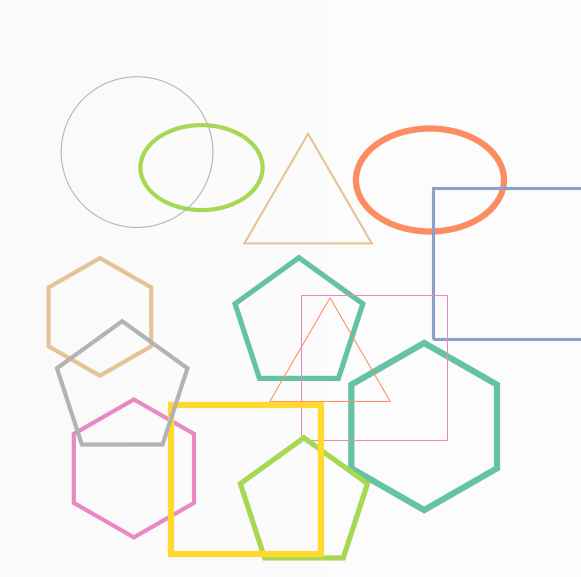[{"shape": "hexagon", "thickness": 3, "radius": 0.72, "center": [0.73, 0.261]}, {"shape": "pentagon", "thickness": 2.5, "radius": 0.58, "center": [0.514, 0.437]}, {"shape": "oval", "thickness": 3, "radius": 0.64, "center": [0.74, 0.687]}, {"shape": "triangle", "thickness": 0.5, "radius": 0.6, "center": [0.568, 0.364]}, {"shape": "square", "thickness": 1.5, "radius": 0.65, "center": [0.876, 0.542]}, {"shape": "hexagon", "thickness": 2, "radius": 0.6, "center": [0.23, 0.188]}, {"shape": "square", "thickness": 0.5, "radius": 0.62, "center": [0.643, 0.363]}, {"shape": "oval", "thickness": 2, "radius": 0.53, "center": [0.347, 0.709]}, {"shape": "pentagon", "thickness": 2.5, "radius": 0.58, "center": [0.523, 0.126]}, {"shape": "square", "thickness": 3, "radius": 0.64, "center": [0.423, 0.169]}, {"shape": "triangle", "thickness": 1, "radius": 0.63, "center": [0.53, 0.641]}, {"shape": "hexagon", "thickness": 2, "radius": 0.51, "center": [0.172, 0.45]}, {"shape": "circle", "thickness": 0.5, "radius": 0.65, "center": [0.236, 0.736]}, {"shape": "pentagon", "thickness": 2, "radius": 0.59, "center": [0.21, 0.325]}]